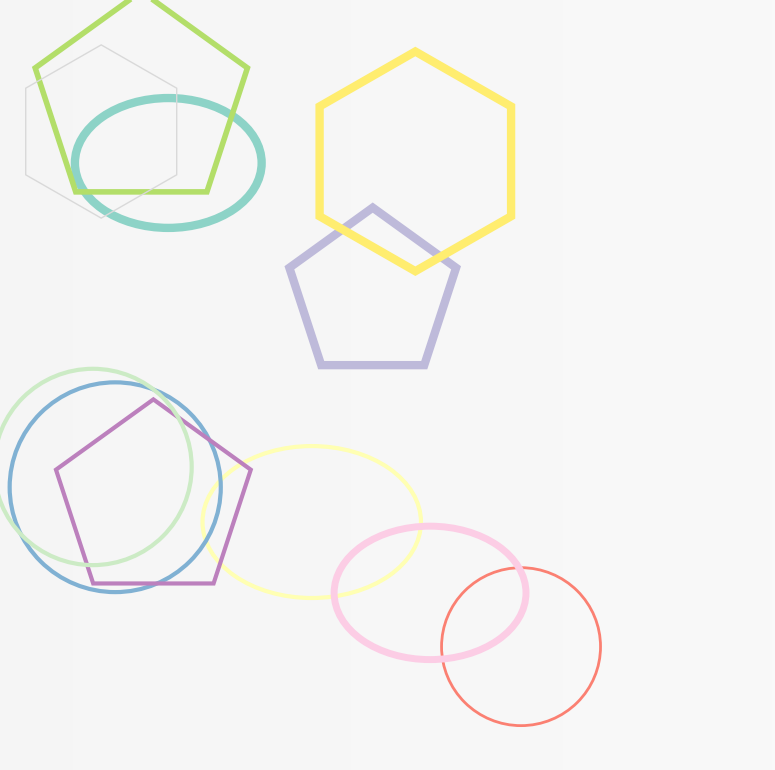[{"shape": "oval", "thickness": 3, "radius": 0.6, "center": [0.217, 0.788]}, {"shape": "oval", "thickness": 1.5, "radius": 0.7, "center": [0.402, 0.322]}, {"shape": "pentagon", "thickness": 3, "radius": 0.57, "center": [0.481, 0.617]}, {"shape": "circle", "thickness": 1, "radius": 0.51, "center": [0.672, 0.16]}, {"shape": "circle", "thickness": 1.5, "radius": 0.68, "center": [0.149, 0.367]}, {"shape": "pentagon", "thickness": 2, "radius": 0.72, "center": [0.182, 0.867]}, {"shape": "oval", "thickness": 2.5, "radius": 0.62, "center": [0.555, 0.23]}, {"shape": "hexagon", "thickness": 0.5, "radius": 0.56, "center": [0.131, 0.829]}, {"shape": "pentagon", "thickness": 1.5, "radius": 0.66, "center": [0.198, 0.349]}, {"shape": "circle", "thickness": 1.5, "radius": 0.64, "center": [0.12, 0.394]}, {"shape": "hexagon", "thickness": 3, "radius": 0.71, "center": [0.536, 0.79]}]